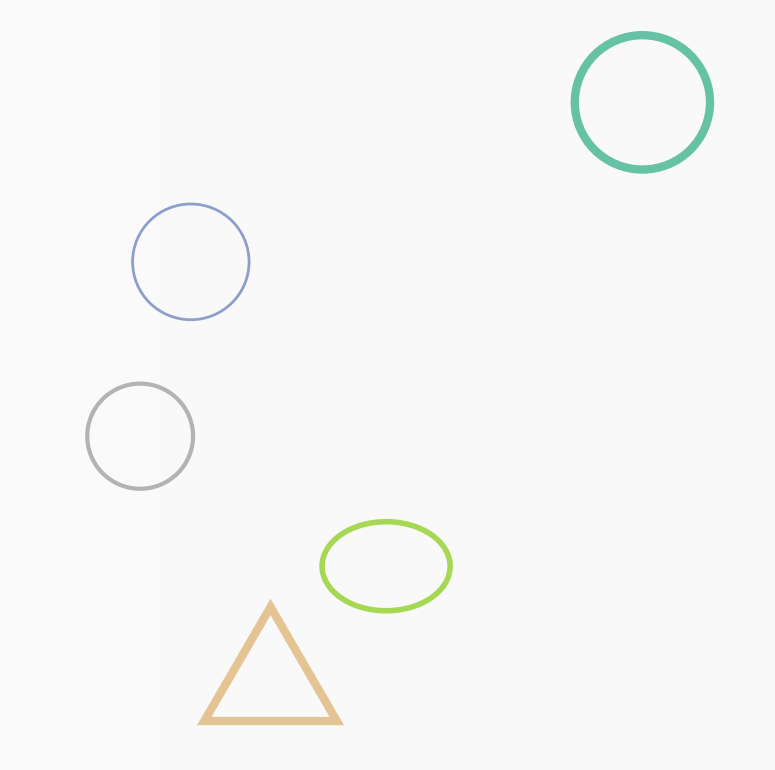[{"shape": "circle", "thickness": 3, "radius": 0.44, "center": [0.829, 0.867]}, {"shape": "circle", "thickness": 1, "radius": 0.38, "center": [0.246, 0.66]}, {"shape": "oval", "thickness": 2, "radius": 0.41, "center": [0.498, 0.265]}, {"shape": "triangle", "thickness": 3, "radius": 0.49, "center": [0.349, 0.113]}, {"shape": "circle", "thickness": 1.5, "radius": 0.34, "center": [0.181, 0.434]}]